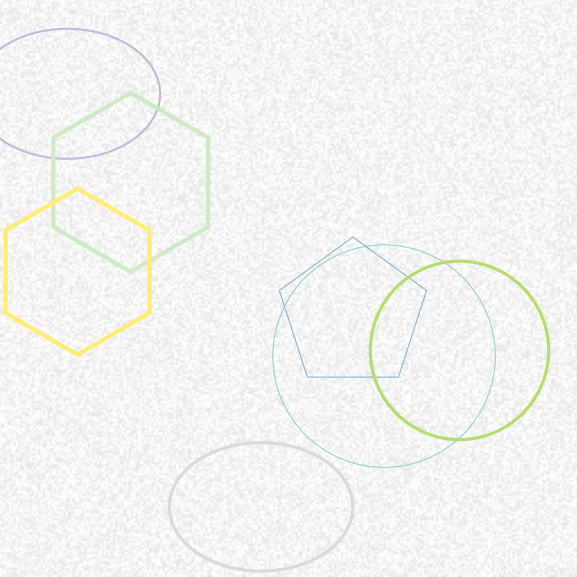[{"shape": "circle", "thickness": 0.5, "radius": 0.96, "center": [0.665, 0.382]}, {"shape": "oval", "thickness": 1, "radius": 0.8, "center": [0.116, 0.837]}, {"shape": "pentagon", "thickness": 0.5, "radius": 0.67, "center": [0.611, 0.455]}, {"shape": "circle", "thickness": 1.5, "radius": 0.77, "center": [0.796, 0.392]}, {"shape": "oval", "thickness": 1.5, "radius": 0.79, "center": [0.452, 0.121]}, {"shape": "hexagon", "thickness": 2, "radius": 0.77, "center": [0.226, 0.683]}, {"shape": "hexagon", "thickness": 2, "radius": 0.72, "center": [0.134, 0.529]}]